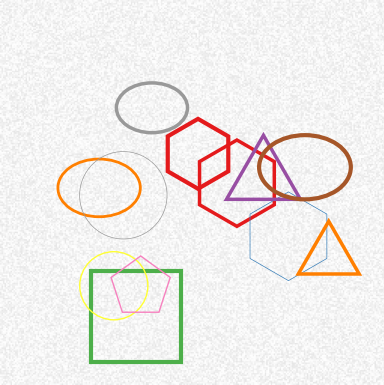[{"shape": "hexagon", "thickness": 2.5, "radius": 0.56, "center": [0.615, 0.524]}, {"shape": "hexagon", "thickness": 3, "radius": 0.45, "center": [0.514, 0.6]}, {"shape": "hexagon", "thickness": 0.5, "radius": 0.58, "center": [0.749, 0.386]}, {"shape": "square", "thickness": 3, "radius": 0.59, "center": [0.353, 0.178]}, {"shape": "triangle", "thickness": 2.5, "radius": 0.55, "center": [0.684, 0.538]}, {"shape": "triangle", "thickness": 2.5, "radius": 0.46, "center": [0.854, 0.334]}, {"shape": "oval", "thickness": 2, "radius": 0.54, "center": [0.257, 0.512]}, {"shape": "circle", "thickness": 1, "radius": 0.44, "center": [0.296, 0.258]}, {"shape": "oval", "thickness": 3, "radius": 0.6, "center": [0.792, 0.566]}, {"shape": "pentagon", "thickness": 1, "radius": 0.4, "center": [0.365, 0.254]}, {"shape": "oval", "thickness": 2.5, "radius": 0.46, "center": [0.395, 0.72]}, {"shape": "circle", "thickness": 0.5, "radius": 0.57, "center": [0.32, 0.493]}]